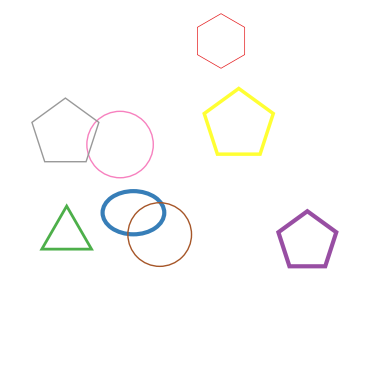[{"shape": "hexagon", "thickness": 0.5, "radius": 0.35, "center": [0.574, 0.894]}, {"shape": "oval", "thickness": 3, "radius": 0.4, "center": [0.347, 0.447]}, {"shape": "triangle", "thickness": 2, "radius": 0.37, "center": [0.173, 0.39]}, {"shape": "pentagon", "thickness": 3, "radius": 0.4, "center": [0.798, 0.372]}, {"shape": "pentagon", "thickness": 2.5, "radius": 0.47, "center": [0.62, 0.676]}, {"shape": "circle", "thickness": 1, "radius": 0.41, "center": [0.415, 0.391]}, {"shape": "circle", "thickness": 1, "radius": 0.43, "center": [0.312, 0.625]}, {"shape": "pentagon", "thickness": 1, "radius": 0.46, "center": [0.17, 0.654]}]